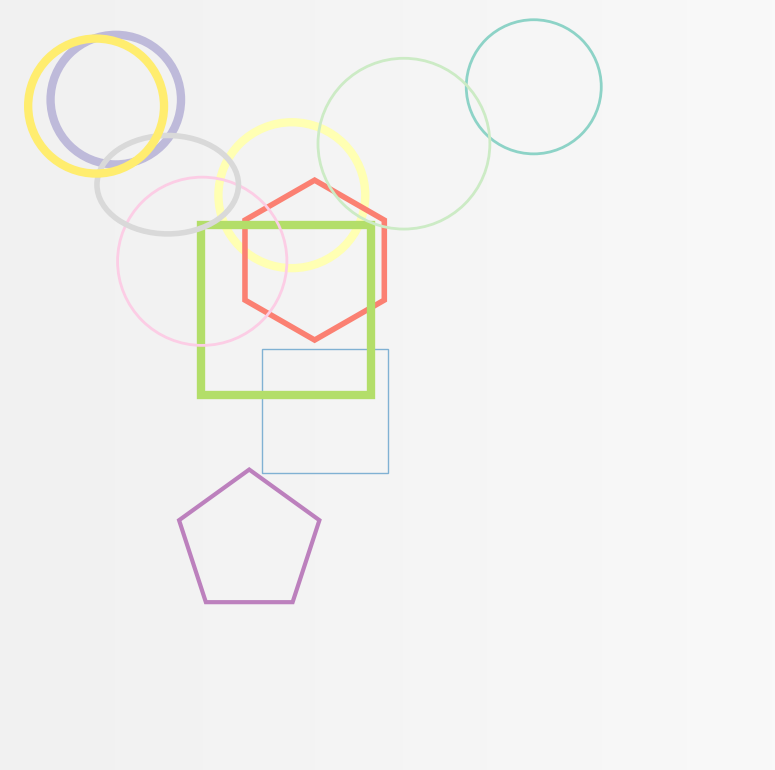[{"shape": "circle", "thickness": 1, "radius": 0.44, "center": [0.689, 0.887]}, {"shape": "circle", "thickness": 3, "radius": 0.47, "center": [0.377, 0.746]}, {"shape": "circle", "thickness": 3, "radius": 0.42, "center": [0.149, 0.871]}, {"shape": "hexagon", "thickness": 2, "radius": 0.52, "center": [0.406, 0.662]}, {"shape": "square", "thickness": 0.5, "radius": 0.4, "center": [0.419, 0.466]}, {"shape": "square", "thickness": 3, "radius": 0.55, "center": [0.369, 0.598]}, {"shape": "circle", "thickness": 1, "radius": 0.55, "center": [0.261, 0.661]}, {"shape": "oval", "thickness": 2, "radius": 0.46, "center": [0.216, 0.76]}, {"shape": "pentagon", "thickness": 1.5, "radius": 0.48, "center": [0.322, 0.295]}, {"shape": "circle", "thickness": 1, "radius": 0.55, "center": [0.521, 0.813]}, {"shape": "circle", "thickness": 3, "radius": 0.44, "center": [0.124, 0.862]}]